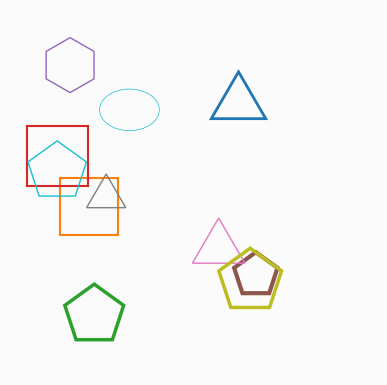[{"shape": "triangle", "thickness": 2, "radius": 0.41, "center": [0.616, 0.732]}, {"shape": "square", "thickness": 1.5, "radius": 0.37, "center": [0.23, 0.463]}, {"shape": "pentagon", "thickness": 2.5, "radius": 0.4, "center": [0.243, 0.182]}, {"shape": "square", "thickness": 1.5, "radius": 0.39, "center": [0.148, 0.596]}, {"shape": "hexagon", "thickness": 1, "radius": 0.36, "center": [0.181, 0.831]}, {"shape": "pentagon", "thickness": 3, "radius": 0.29, "center": [0.66, 0.286]}, {"shape": "triangle", "thickness": 1, "radius": 0.39, "center": [0.564, 0.356]}, {"shape": "triangle", "thickness": 1, "radius": 0.29, "center": [0.274, 0.49]}, {"shape": "pentagon", "thickness": 2.5, "radius": 0.43, "center": [0.646, 0.27]}, {"shape": "oval", "thickness": 0.5, "radius": 0.39, "center": [0.334, 0.715]}, {"shape": "pentagon", "thickness": 1, "radius": 0.4, "center": [0.148, 0.555]}]